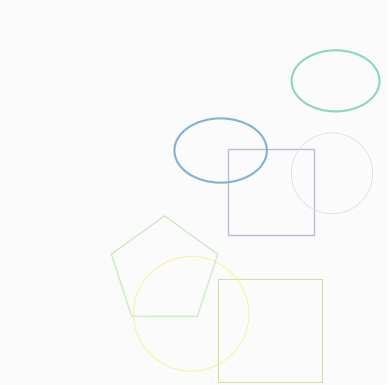[{"shape": "oval", "thickness": 1.5, "radius": 0.57, "center": [0.866, 0.79]}, {"shape": "square", "thickness": 1, "radius": 0.56, "center": [0.699, 0.501]}, {"shape": "oval", "thickness": 1.5, "radius": 0.6, "center": [0.569, 0.609]}, {"shape": "square", "thickness": 0.5, "radius": 0.67, "center": [0.696, 0.142]}, {"shape": "circle", "thickness": 0.5, "radius": 0.52, "center": [0.857, 0.55]}, {"shape": "pentagon", "thickness": 1, "radius": 0.72, "center": [0.425, 0.295]}, {"shape": "circle", "thickness": 0.5, "radius": 0.74, "center": [0.493, 0.185]}]